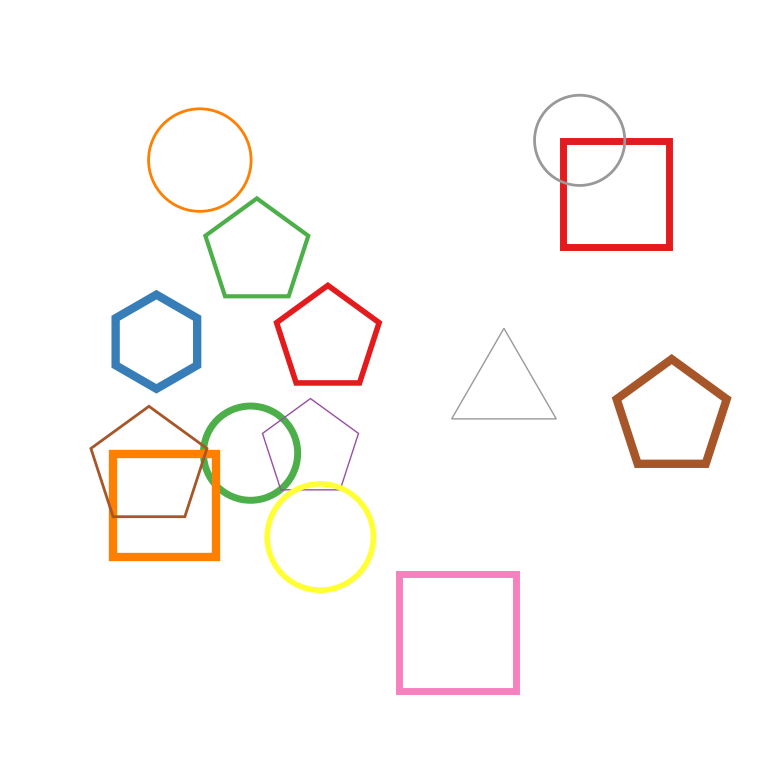[{"shape": "pentagon", "thickness": 2, "radius": 0.35, "center": [0.426, 0.559]}, {"shape": "square", "thickness": 2.5, "radius": 0.35, "center": [0.8, 0.748]}, {"shape": "hexagon", "thickness": 3, "radius": 0.31, "center": [0.203, 0.556]}, {"shape": "circle", "thickness": 2.5, "radius": 0.31, "center": [0.325, 0.411]}, {"shape": "pentagon", "thickness": 1.5, "radius": 0.35, "center": [0.334, 0.672]}, {"shape": "pentagon", "thickness": 0.5, "radius": 0.33, "center": [0.403, 0.417]}, {"shape": "circle", "thickness": 1, "radius": 0.33, "center": [0.26, 0.792]}, {"shape": "square", "thickness": 3, "radius": 0.33, "center": [0.214, 0.344]}, {"shape": "circle", "thickness": 2, "radius": 0.34, "center": [0.416, 0.303]}, {"shape": "pentagon", "thickness": 1, "radius": 0.4, "center": [0.193, 0.393]}, {"shape": "pentagon", "thickness": 3, "radius": 0.38, "center": [0.872, 0.458]}, {"shape": "square", "thickness": 2.5, "radius": 0.38, "center": [0.594, 0.179]}, {"shape": "triangle", "thickness": 0.5, "radius": 0.39, "center": [0.654, 0.495]}, {"shape": "circle", "thickness": 1, "radius": 0.29, "center": [0.753, 0.818]}]